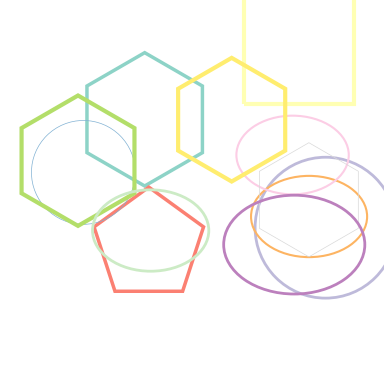[{"shape": "hexagon", "thickness": 2.5, "radius": 0.87, "center": [0.376, 0.69]}, {"shape": "square", "thickness": 3, "radius": 0.71, "center": [0.777, 0.872]}, {"shape": "circle", "thickness": 2, "radius": 0.91, "center": [0.846, 0.409]}, {"shape": "pentagon", "thickness": 2.5, "radius": 0.75, "center": [0.386, 0.364]}, {"shape": "circle", "thickness": 0.5, "radius": 0.67, "center": [0.217, 0.552]}, {"shape": "oval", "thickness": 1.5, "radius": 0.75, "center": [0.803, 0.438]}, {"shape": "hexagon", "thickness": 3, "radius": 0.85, "center": [0.203, 0.583]}, {"shape": "oval", "thickness": 1.5, "radius": 0.73, "center": [0.76, 0.597]}, {"shape": "hexagon", "thickness": 0.5, "radius": 0.74, "center": [0.802, 0.481]}, {"shape": "oval", "thickness": 2, "radius": 0.92, "center": [0.764, 0.365]}, {"shape": "oval", "thickness": 2, "radius": 0.76, "center": [0.391, 0.401]}, {"shape": "hexagon", "thickness": 3, "radius": 0.8, "center": [0.602, 0.689]}]